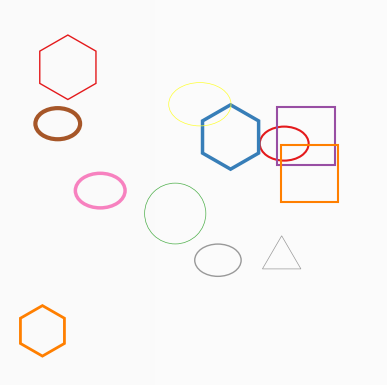[{"shape": "oval", "thickness": 1.5, "radius": 0.32, "center": [0.733, 0.627]}, {"shape": "hexagon", "thickness": 1, "radius": 0.42, "center": [0.175, 0.825]}, {"shape": "hexagon", "thickness": 2.5, "radius": 0.42, "center": [0.595, 0.644]}, {"shape": "circle", "thickness": 0.5, "radius": 0.39, "center": [0.452, 0.445]}, {"shape": "square", "thickness": 1.5, "radius": 0.37, "center": [0.79, 0.647]}, {"shape": "square", "thickness": 1.5, "radius": 0.37, "center": [0.799, 0.549]}, {"shape": "hexagon", "thickness": 2, "radius": 0.33, "center": [0.109, 0.141]}, {"shape": "oval", "thickness": 0.5, "radius": 0.4, "center": [0.516, 0.729]}, {"shape": "oval", "thickness": 3, "radius": 0.29, "center": [0.149, 0.679]}, {"shape": "oval", "thickness": 2.5, "radius": 0.32, "center": [0.259, 0.505]}, {"shape": "oval", "thickness": 1, "radius": 0.3, "center": [0.562, 0.324]}, {"shape": "triangle", "thickness": 0.5, "radius": 0.29, "center": [0.727, 0.33]}]